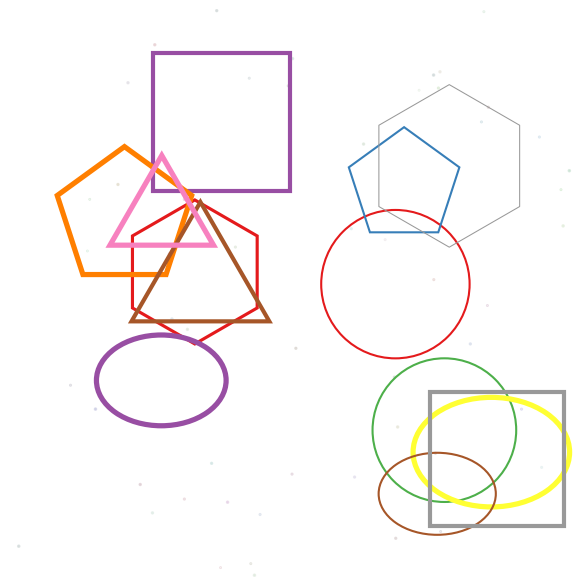[{"shape": "hexagon", "thickness": 1.5, "radius": 0.62, "center": [0.337, 0.528]}, {"shape": "circle", "thickness": 1, "radius": 0.64, "center": [0.685, 0.507]}, {"shape": "pentagon", "thickness": 1, "radius": 0.5, "center": [0.7, 0.678]}, {"shape": "circle", "thickness": 1, "radius": 0.62, "center": [0.769, 0.254]}, {"shape": "square", "thickness": 2, "radius": 0.59, "center": [0.384, 0.788]}, {"shape": "oval", "thickness": 2.5, "radius": 0.56, "center": [0.279, 0.34]}, {"shape": "pentagon", "thickness": 2.5, "radius": 0.61, "center": [0.216, 0.623]}, {"shape": "oval", "thickness": 2.5, "radius": 0.68, "center": [0.851, 0.216]}, {"shape": "triangle", "thickness": 2, "radius": 0.69, "center": [0.347, 0.512]}, {"shape": "oval", "thickness": 1, "radius": 0.51, "center": [0.757, 0.144]}, {"shape": "triangle", "thickness": 2.5, "radius": 0.52, "center": [0.28, 0.626]}, {"shape": "square", "thickness": 2, "radius": 0.58, "center": [0.86, 0.204]}, {"shape": "hexagon", "thickness": 0.5, "radius": 0.7, "center": [0.778, 0.712]}]